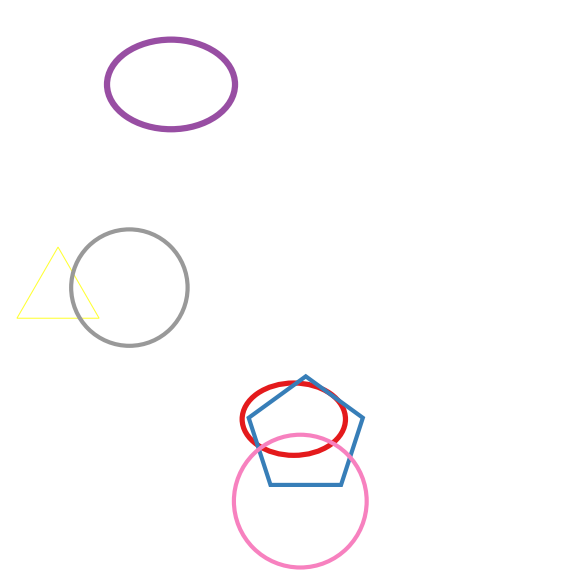[{"shape": "oval", "thickness": 2.5, "radius": 0.45, "center": [0.509, 0.273]}, {"shape": "pentagon", "thickness": 2, "radius": 0.52, "center": [0.529, 0.244]}, {"shape": "oval", "thickness": 3, "radius": 0.55, "center": [0.296, 0.853]}, {"shape": "triangle", "thickness": 0.5, "radius": 0.41, "center": [0.1, 0.489]}, {"shape": "circle", "thickness": 2, "radius": 0.57, "center": [0.52, 0.131]}, {"shape": "circle", "thickness": 2, "radius": 0.5, "center": [0.224, 0.501]}]